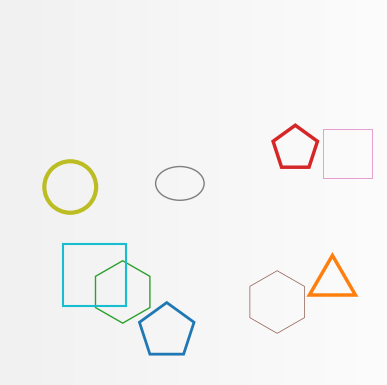[{"shape": "pentagon", "thickness": 2, "radius": 0.37, "center": [0.43, 0.14]}, {"shape": "triangle", "thickness": 2.5, "radius": 0.34, "center": [0.858, 0.268]}, {"shape": "hexagon", "thickness": 1, "radius": 0.41, "center": [0.317, 0.242]}, {"shape": "pentagon", "thickness": 2.5, "radius": 0.3, "center": [0.762, 0.614]}, {"shape": "hexagon", "thickness": 0.5, "radius": 0.41, "center": [0.715, 0.216]}, {"shape": "square", "thickness": 0.5, "radius": 0.32, "center": [0.896, 0.602]}, {"shape": "oval", "thickness": 1, "radius": 0.31, "center": [0.464, 0.524]}, {"shape": "circle", "thickness": 3, "radius": 0.33, "center": [0.181, 0.514]}, {"shape": "square", "thickness": 1.5, "radius": 0.4, "center": [0.244, 0.286]}]